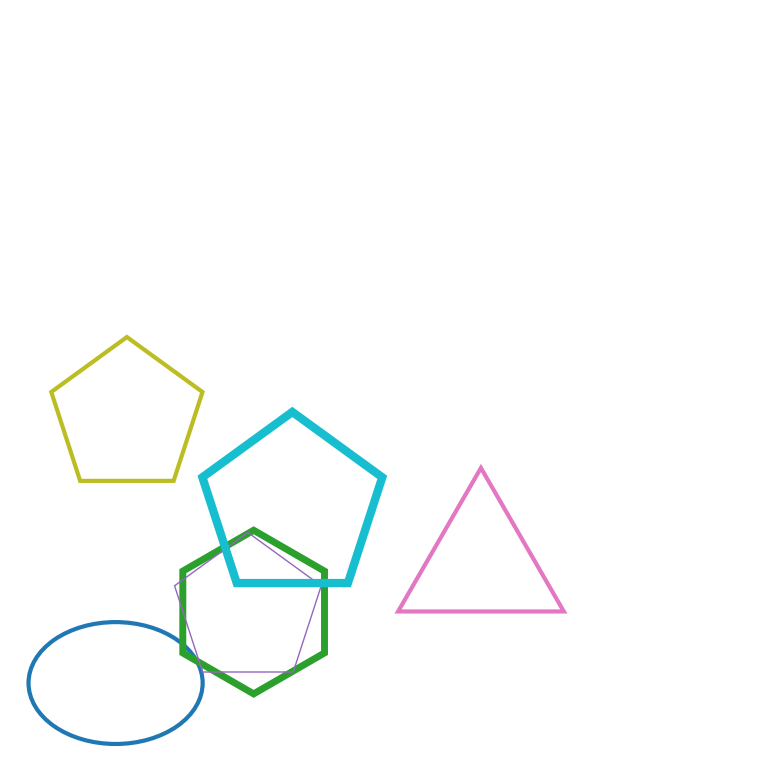[{"shape": "oval", "thickness": 1.5, "radius": 0.57, "center": [0.15, 0.113]}, {"shape": "hexagon", "thickness": 2.5, "radius": 0.53, "center": [0.329, 0.205]}, {"shape": "pentagon", "thickness": 0.5, "radius": 0.5, "center": [0.322, 0.208]}, {"shape": "triangle", "thickness": 1.5, "radius": 0.62, "center": [0.625, 0.268]}, {"shape": "pentagon", "thickness": 1.5, "radius": 0.52, "center": [0.165, 0.459]}, {"shape": "pentagon", "thickness": 3, "radius": 0.61, "center": [0.38, 0.342]}]